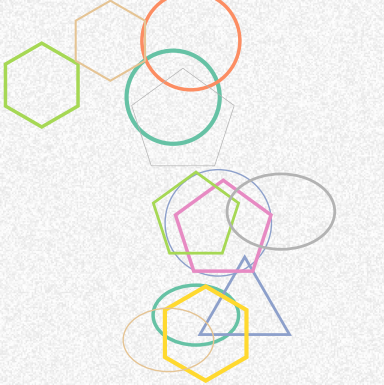[{"shape": "oval", "thickness": 2.5, "radius": 0.56, "center": [0.509, 0.182]}, {"shape": "circle", "thickness": 3, "radius": 0.61, "center": [0.45, 0.748]}, {"shape": "circle", "thickness": 2.5, "radius": 0.64, "center": [0.496, 0.894]}, {"shape": "circle", "thickness": 1, "radius": 0.69, "center": [0.567, 0.421]}, {"shape": "triangle", "thickness": 2, "radius": 0.67, "center": [0.636, 0.198]}, {"shape": "pentagon", "thickness": 2.5, "radius": 0.65, "center": [0.58, 0.401]}, {"shape": "pentagon", "thickness": 2, "radius": 0.58, "center": [0.509, 0.437]}, {"shape": "hexagon", "thickness": 2.5, "radius": 0.54, "center": [0.108, 0.779]}, {"shape": "hexagon", "thickness": 3, "radius": 0.61, "center": [0.534, 0.134]}, {"shape": "oval", "thickness": 1, "radius": 0.59, "center": [0.438, 0.117]}, {"shape": "hexagon", "thickness": 1.5, "radius": 0.52, "center": [0.287, 0.894]}, {"shape": "oval", "thickness": 2, "radius": 0.7, "center": [0.73, 0.45]}, {"shape": "pentagon", "thickness": 0.5, "radius": 0.7, "center": [0.475, 0.683]}]